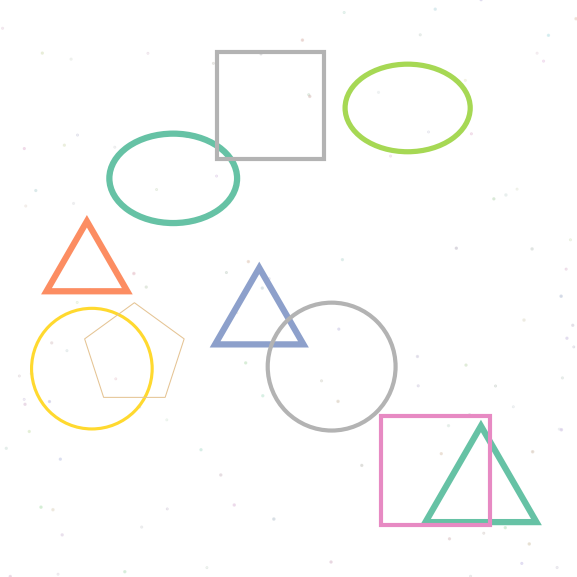[{"shape": "oval", "thickness": 3, "radius": 0.55, "center": [0.3, 0.69]}, {"shape": "triangle", "thickness": 3, "radius": 0.55, "center": [0.833, 0.151]}, {"shape": "triangle", "thickness": 3, "radius": 0.4, "center": [0.15, 0.535]}, {"shape": "triangle", "thickness": 3, "radius": 0.44, "center": [0.449, 0.447]}, {"shape": "square", "thickness": 2, "radius": 0.47, "center": [0.754, 0.184]}, {"shape": "oval", "thickness": 2.5, "radius": 0.54, "center": [0.706, 0.812]}, {"shape": "circle", "thickness": 1.5, "radius": 0.52, "center": [0.159, 0.361]}, {"shape": "pentagon", "thickness": 0.5, "radius": 0.45, "center": [0.233, 0.384]}, {"shape": "square", "thickness": 2, "radius": 0.46, "center": [0.469, 0.817]}, {"shape": "circle", "thickness": 2, "radius": 0.55, "center": [0.574, 0.364]}]